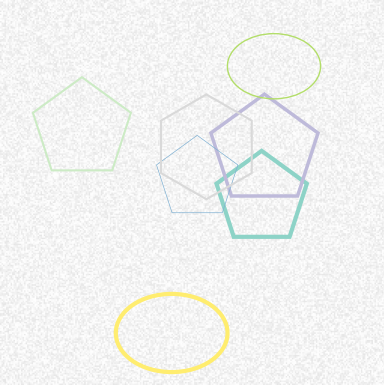[{"shape": "pentagon", "thickness": 3, "radius": 0.62, "center": [0.68, 0.485]}, {"shape": "pentagon", "thickness": 2.5, "radius": 0.73, "center": [0.687, 0.609]}, {"shape": "pentagon", "thickness": 0.5, "radius": 0.56, "center": [0.512, 0.537]}, {"shape": "oval", "thickness": 1, "radius": 0.6, "center": [0.712, 0.828]}, {"shape": "hexagon", "thickness": 1.5, "radius": 0.68, "center": [0.536, 0.619]}, {"shape": "pentagon", "thickness": 1.5, "radius": 0.67, "center": [0.213, 0.666]}, {"shape": "oval", "thickness": 3, "radius": 0.73, "center": [0.446, 0.135]}]